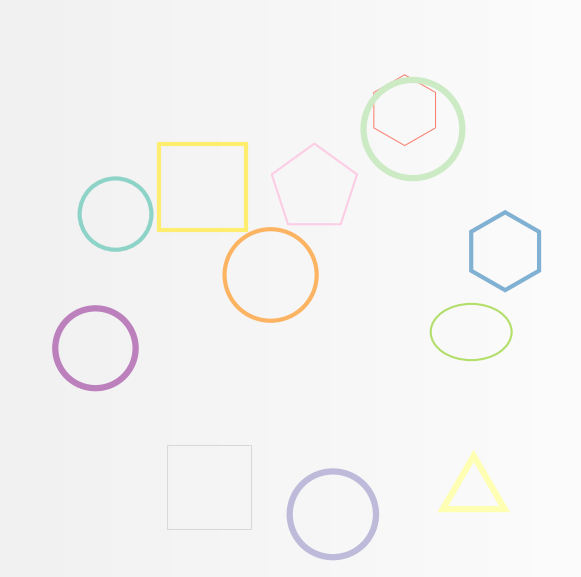[{"shape": "circle", "thickness": 2, "radius": 0.31, "center": [0.199, 0.628]}, {"shape": "triangle", "thickness": 3, "radius": 0.31, "center": [0.815, 0.148]}, {"shape": "circle", "thickness": 3, "radius": 0.37, "center": [0.573, 0.109]}, {"shape": "hexagon", "thickness": 0.5, "radius": 0.31, "center": [0.696, 0.808]}, {"shape": "hexagon", "thickness": 2, "radius": 0.34, "center": [0.869, 0.564]}, {"shape": "circle", "thickness": 2, "radius": 0.4, "center": [0.466, 0.523]}, {"shape": "oval", "thickness": 1, "radius": 0.35, "center": [0.811, 0.424]}, {"shape": "pentagon", "thickness": 1, "radius": 0.39, "center": [0.541, 0.673]}, {"shape": "square", "thickness": 0.5, "radius": 0.36, "center": [0.359, 0.156]}, {"shape": "circle", "thickness": 3, "radius": 0.35, "center": [0.164, 0.396]}, {"shape": "circle", "thickness": 3, "radius": 0.43, "center": [0.71, 0.776]}, {"shape": "square", "thickness": 2, "radius": 0.37, "center": [0.348, 0.675]}]